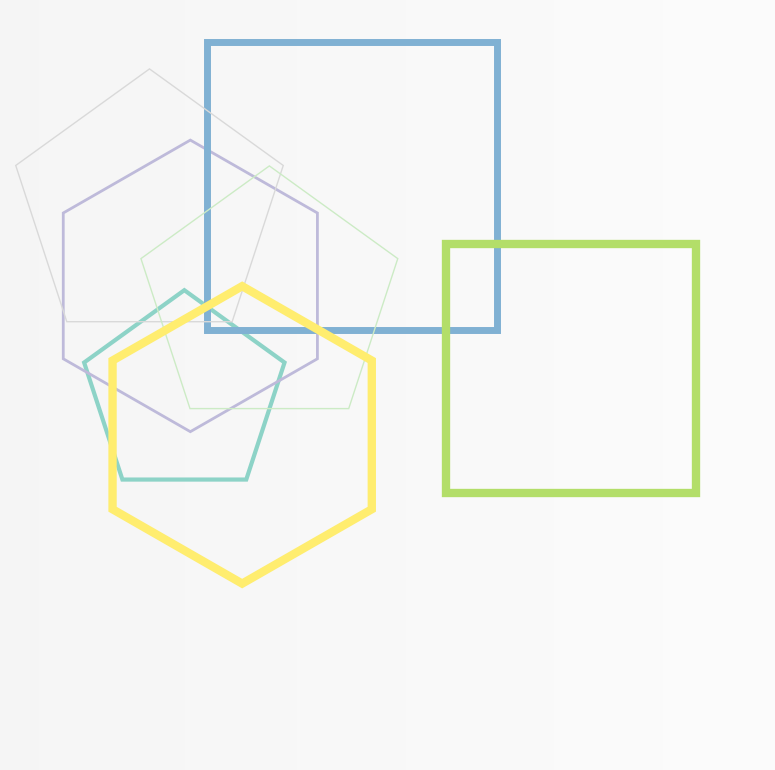[{"shape": "pentagon", "thickness": 1.5, "radius": 0.68, "center": [0.238, 0.487]}, {"shape": "hexagon", "thickness": 1, "radius": 0.95, "center": [0.246, 0.629]}, {"shape": "square", "thickness": 2.5, "radius": 0.94, "center": [0.454, 0.758]}, {"shape": "square", "thickness": 3, "radius": 0.81, "center": [0.737, 0.522]}, {"shape": "pentagon", "thickness": 0.5, "radius": 0.91, "center": [0.193, 0.729]}, {"shape": "pentagon", "thickness": 0.5, "radius": 0.87, "center": [0.348, 0.61]}, {"shape": "hexagon", "thickness": 3, "radius": 0.97, "center": [0.312, 0.435]}]